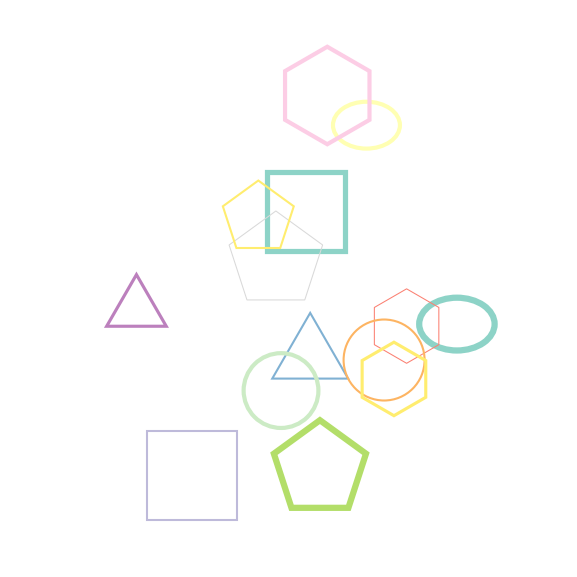[{"shape": "square", "thickness": 2.5, "radius": 0.34, "center": [0.53, 0.633]}, {"shape": "oval", "thickness": 3, "radius": 0.33, "center": [0.791, 0.438]}, {"shape": "oval", "thickness": 2, "radius": 0.29, "center": [0.635, 0.782]}, {"shape": "square", "thickness": 1, "radius": 0.39, "center": [0.332, 0.176]}, {"shape": "hexagon", "thickness": 0.5, "radius": 0.32, "center": [0.704, 0.435]}, {"shape": "triangle", "thickness": 1, "radius": 0.38, "center": [0.537, 0.381]}, {"shape": "circle", "thickness": 1, "radius": 0.35, "center": [0.665, 0.376]}, {"shape": "pentagon", "thickness": 3, "radius": 0.42, "center": [0.554, 0.188]}, {"shape": "hexagon", "thickness": 2, "radius": 0.42, "center": [0.567, 0.834]}, {"shape": "pentagon", "thickness": 0.5, "radius": 0.43, "center": [0.478, 0.549]}, {"shape": "triangle", "thickness": 1.5, "radius": 0.3, "center": [0.236, 0.464]}, {"shape": "circle", "thickness": 2, "radius": 0.32, "center": [0.487, 0.323]}, {"shape": "pentagon", "thickness": 1, "radius": 0.32, "center": [0.447, 0.622]}, {"shape": "hexagon", "thickness": 1.5, "radius": 0.32, "center": [0.682, 0.343]}]